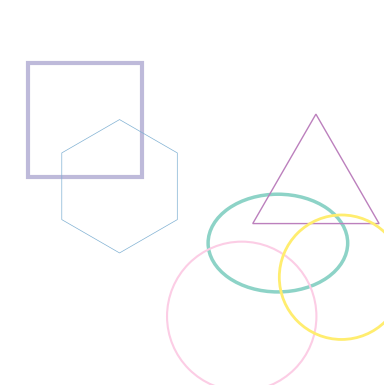[{"shape": "oval", "thickness": 2.5, "radius": 0.91, "center": [0.722, 0.369]}, {"shape": "square", "thickness": 3, "radius": 0.74, "center": [0.221, 0.688]}, {"shape": "hexagon", "thickness": 0.5, "radius": 0.87, "center": [0.311, 0.516]}, {"shape": "circle", "thickness": 1.5, "radius": 0.97, "center": [0.628, 0.178]}, {"shape": "triangle", "thickness": 1, "radius": 0.95, "center": [0.821, 0.514]}, {"shape": "circle", "thickness": 2, "radius": 0.81, "center": [0.887, 0.28]}]